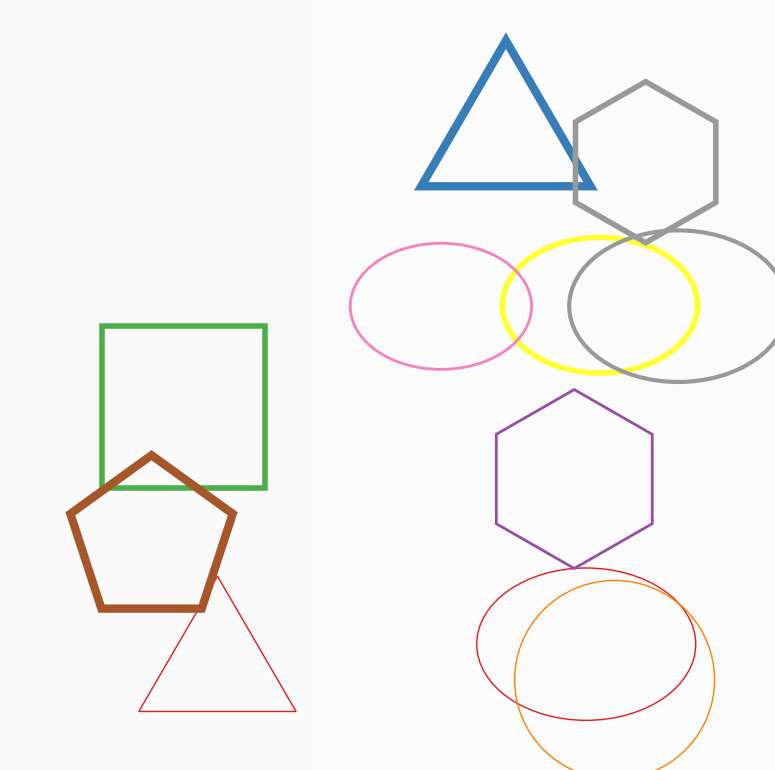[{"shape": "oval", "thickness": 0.5, "radius": 0.71, "center": [0.756, 0.163]}, {"shape": "triangle", "thickness": 0.5, "radius": 0.59, "center": [0.281, 0.135]}, {"shape": "triangle", "thickness": 3, "radius": 0.63, "center": [0.653, 0.821]}, {"shape": "square", "thickness": 2, "radius": 0.53, "center": [0.237, 0.471]}, {"shape": "hexagon", "thickness": 1, "radius": 0.58, "center": [0.741, 0.378]}, {"shape": "circle", "thickness": 0.5, "radius": 0.65, "center": [0.793, 0.117]}, {"shape": "oval", "thickness": 2, "radius": 0.63, "center": [0.774, 0.604]}, {"shape": "pentagon", "thickness": 3, "radius": 0.55, "center": [0.196, 0.299]}, {"shape": "oval", "thickness": 1, "radius": 0.58, "center": [0.569, 0.602]}, {"shape": "oval", "thickness": 1.5, "radius": 0.7, "center": [0.875, 0.602]}, {"shape": "hexagon", "thickness": 2, "radius": 0.52, "center": [0.833, 0.789]}]